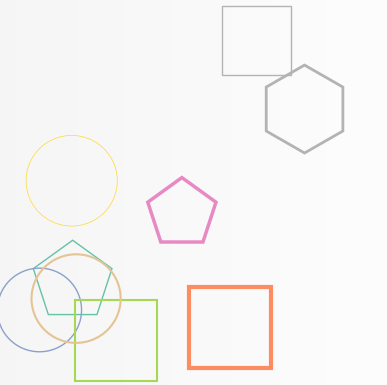[{"shape": "pentagon", "thickness": 1, "radius": 0.53, "center": [0.187, 0.269]}, {"shape": "square", "thickness": 3, "radius": 0.53, "center": [0.594, 0.149]}, {"shape": "circle", "thickness": 1, "radius": 0.54, "center": [0.102, 0.195]}, {"shape": "pentagon", "thickness": 2.5, "radius": 0.46, "center": [0.469, 0.446]}, {"shape": "square", "thickness": 1.5, "radius": 0.53, "center": [0.299, 0.115]}, {"shape": "circle", "thickness": 0.5, "radius": 0.59, "center": [0.185, 0.531]}, {"shape": "circle", "thickness": 1.5, "radius": 0.58, "center": [0.196, 0.224]}, {"shape": "square", "thickness": 1, "radius": 0.45, "center": [0.663, 0.895]}, {"shape": "hexagon", "thickness": 2, "radius": 0.57, "center": [0.786, 0.717]}]